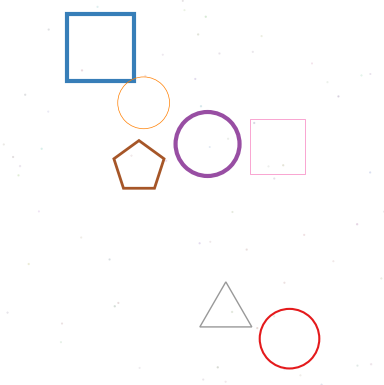[{"shape": "circle", "thickness": 1.5, "radius": 0.39, "center": [0.752, 0.12]}, {"shape": "square", "thickness": 3, "radius": 0.43, "center": [0.262, 0.876]}, {"shape": "circle", "thickness": 3, "radius": 0.42, "center": [0.539, 0.626]}, {"shape": "circle", "thickness": 0.5, "radius": 0.34, "center": [0.373, 0.733]}, {"shape": "pentagon", "thickness": 2, "radius": 0.34, "center": [0.361, 0.566]}, {"shape": "square", "thickness": 0.5, "radius": 0.36, "center": [0.72, 0.618]}, {"shape": "triangle", "thickness": 1, "radius": 0.39, "center": [0.587, 0.19]}]